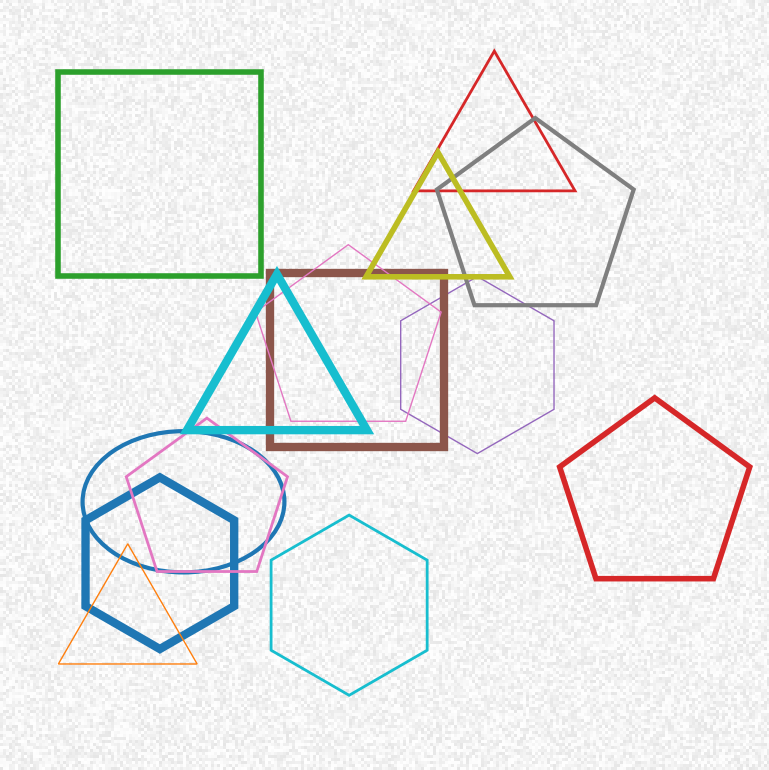[{"shape": "hexagon", "thickness": 3, "radius": 0.56, "center": [0.208, 0.269]}, {"shape": "oval", "thickness": 1.5, "radius": 0.66, "center": [0.238, 0.348]}, {"shape": "triangle", "thickness": 0.5, "radius": 0.52, "center": [0.166, 0.19]}, {"shape": "square", "thickness": 2, "radius": 0.66, "center": [0.207, 0.774]}, {"shape": "pentagon", "thickness": 2, "radius": 0.65, "center": [0.85, 0.353]}, {"shape": "triangle", "thickness": 1, "radius": 0.61, "center": [0.642, 0.813]}, {"shape": "hexagon", "thickness": 0.5, "radius": 0.57, "center": [0.62, 0.526]}, {"shape": "square", "thickness": 3, "radius": 0.56, "center": [0.464, 0.532]}, {"shape": "pentagon", "thickness": 0.5, "radius": 0.63, "center": [0.452, 0.555]}, {"shape": "pentagon", "thickness": 1, "radius": 0.55, "center": [0.269, 0.347]}, {"shape": "pentagon", "thickness": 1.5, "radius": 0.67, "center": [0.695, 0.712]}, {"shape": "triangle", "thickness": 2, "radius": 0.54, "center": [0.569, 0.694]}, {"shape": "hexagon", "thickness": 1, "radius": 0.59, "center": [0.453, 0.214]}, {"shape": "triangle", "thickness": 3, "radius": 0.67, "center": [0.36, 0.509]}]